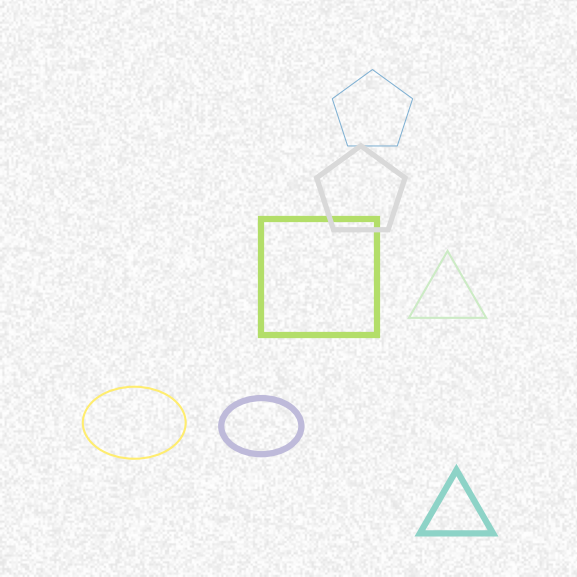[{"shape": "triangle", "thickness": 3, "radius": 0.37, "center": [0.79, 0.112]}, {"shape": "oval", "thickness": 3, "radius": 0.35, "center": [0.453, 0.261]}, {"shape": "pentagon", "thickness": 0.5, "radius": 0.37, "center": [0.645, 0.806]}, {"shape": "square", "thickness": 3, "radius": 0.5, "center": [0.552, 0.52]}, {"shape": "pentagon", "thickness": 2.5, "radius": 0.4, "center": [0.625, 0.666]}, {"shape": "triangle", "thickness": 1, "radius": 0.39, "center": [0.775, 0.487]}, {"shape": "oval", "thickness": 1, "radius": 0.45, "center": [0.232, 0.267]}]